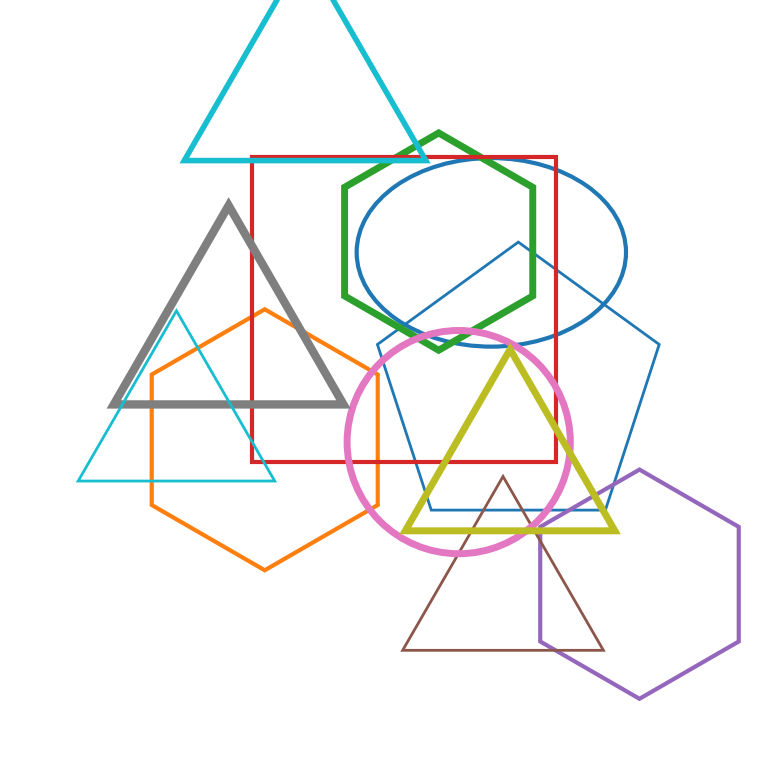[{"shape": "pentagon", "thickness": 1, "radius": 0.96, "center": [0.673, 0.493]}, {"shape": "oval", "thickness": 1.5, "radius": 0.87, "center": [0.638, 0.672]}, {"shape": "hexagon", "thickness": 1.5, "radius": 0.85, "center": [0.344, 0.429]}, {"shape": "hexagon", "thickness": 2.5, "radius": 0.71, "center": [0.57, 0.686]}, {"shape": "square", "thickness": 1.5, "radius": 0.99, "center": [0.524, 0.598]}, {"shape": "hexagon", "thickness": 1.5, "radius": 0.74, "center": [0.831, 0.241]}, {"shape": "triangle", "thickness": 1, "radius": 0.75, "center": [0.653, 0.231]}, {"shape": "circle", "thickness": 2.5, "radius": 0.72, "center": [0.596, 0.426]}, {"shape": "triangle", "thickness": 3, "radius": 0.86, "center": [0.297, 0.561]}, {"shape": "triangle", "thickness": 2.5, "radius": 0.79, "center": [0.662, 0.389]}, {"shape": "triangle", "thickness": 2, "radius": 0.91, "center": [0.396, 0.882]}, {"shape": "triangle", "thickness": 1, "radius": 0.74, "center": [0.229, 0.449]}]